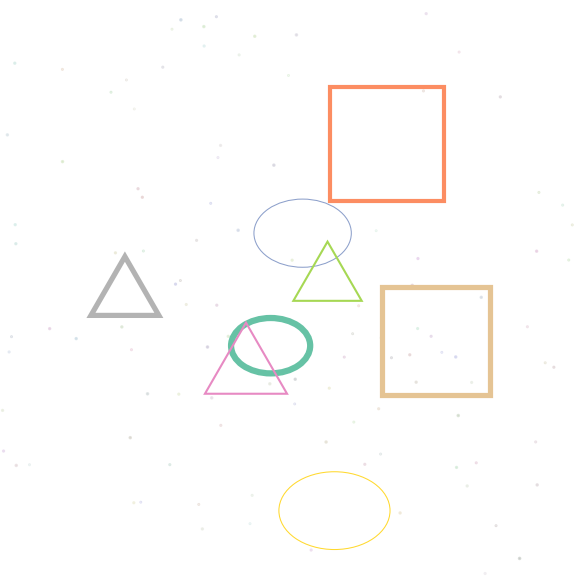[{"shape": "oval", "thickness": 3, "radius": 0.34, "center": [0.469, 0.401]}, {"shape": "square", "thickness": 2, "radius": 0.49, "center": [0.669, 0.75]}, {"shape": "oval", "thickness": 0.5, "radius": 0.42, "center": [0.524, 0.595]}, {"shape": "triangle", "thickness": 1, "radius": 0.41, "center": [0.426, 0.358]}, {"shape": "triangle", "thickness": 1, "radius": 0.34, "center": [0.567, 0.512]}, {"shape": "oval", "thickness": 0.5, "radius": 0.48, "center": [0.579, 0.115]}, {"shape": "square", "thickness": 2.5, "radius": 0.47, "center": [0.755, 0.408]}, {"shape": "triangle", "thickness": 2.5, "radius": 0.34, "center": [0.216, 0.487]}]